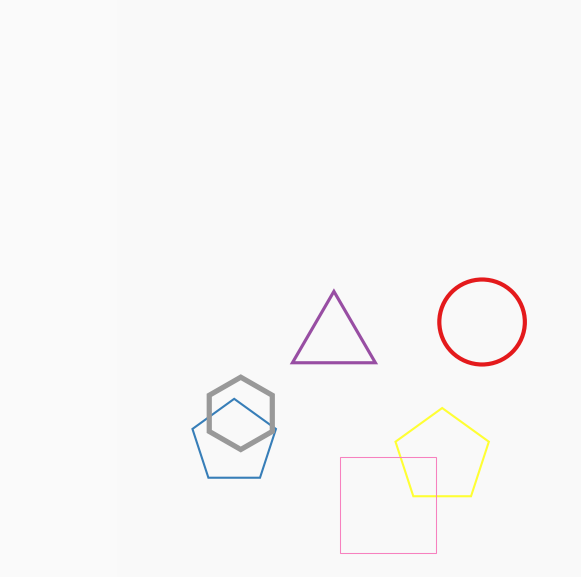[{"shape": "circle", "thickness": 2, "radius": 0.37, "center": [0.829, 0.442]}, {"shape": "pentagon", "thickness": 1, "radius": 0.38, "center": [0.403, 0.233]}, {"shape": "triangle", "thickness": 1.5, "radius": 0.41, "center": [0.574, 0.412]}, {"shape": "pentagon", "thickness": 1, "radius": 0.42, "center": [0.761, 0.208]}, {"shape": "square", "thickness": 0.5, "radius": 0.42, "center": [0.668, 0.125]}, {"shape": "hexagon", "thickness": 2.5, "radius": 0.31, "center": [0.414, 0.283]}]